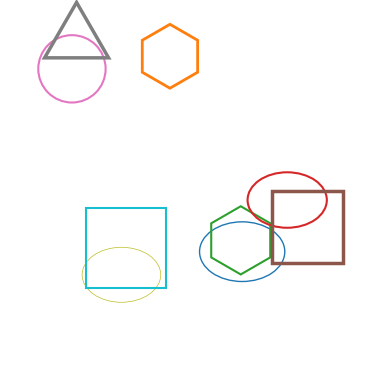[{"shape": "oval", "thickness": 1, "radius": 0.55, "center": [0.629, 0.346]}, {"shape": "hexagon", "thickness": 2, "radius": 0.42, "center": [0.441, 0.854]}, {"shape": "hexagon", "thickness": 1.5, "radius": 0.44, "center": [0.625, 0.376]}, {"shape": "oval", "thickness": 1.5, "radius": 0.51, "center": [0.746, 0.48]}, {"shape": "square", "thickness": 2.5, "radius": 0.46, "center": [0.799, 0.411]}, {"shape": "circle", "thickness": 1.5, "radius": 0.44, "center": [0.187, 0.821]}, {"shape": "triangle", "thickness": 2.5, "radius": 0.48, "center": [0.199, 0.898]}, {"shape": "oval", "thickness": 0.5, "radius": 0.51, "center": [0.315, 0.286]}, {"shape": "square", "thickness": 1.5, "radius": 0.52, "center": [0.326, 0.355]}]